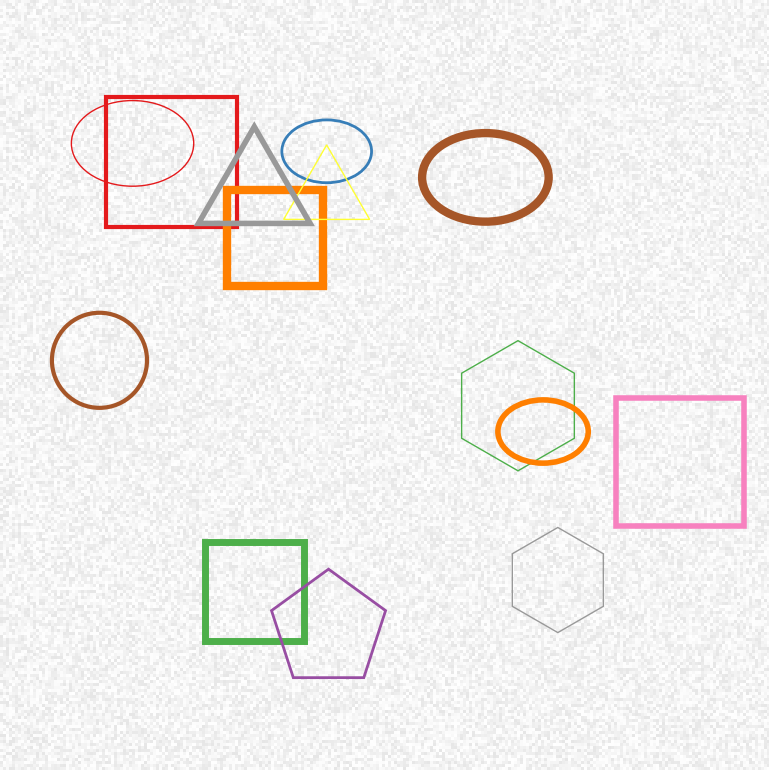[{"shape": "oval", "thickness": 0.5, "radius": 0.4, "center": [0.172, 0.814]}, {"shape": "square", "thickness": 1.5, "radius": 0.42, "center": [0.223, 0.79]}, {"shape": "oval", "thickness": 1, "radius": 0.29, "center": [0.424, 0.803]}, {"shape": "square", "thickness": 2.5, "radius": 0.32, "center": [0.331, 0.231]}, {"shape": "hexagon", "thickness": 0.5, "radius": 0.42, "center": [0.673, 0.473]}, {"shape": "pentagon", "thickness": 1, "radius": 0.39, "center": [0.427, 0.183]}, {"shape": "square", "thickness": 3, "radius": 0.31, "center": [0.357, 0.691]}, {"shape": "oval", "thickness": 2, "radius": 0.29, "center": [0.705, 0.44]}, {"shape": "triangle", "thickness": 0.5, "radius": 0.32, "center": [0.424, 0.747]}, {"shape": "oval", "thickness": 3, "radius": 0.41, "center": [0.63, 0.77]}, {"shape": "circle", "thickness": 1.5, "radius": 0.31, "center": [0.129, 0.532]}, {"shape": "square", "thickness": 2, "radius": 0.41, "center": [0.883, 0.399]}, {"shape": "hexagon", "thickness": 0.5, "radius": 0.34, "center": [0.724, 0.247]}, {"shape": "triangle", "thickness": 2, "radius": 0.42, "center": [0.33, 0.752]}]